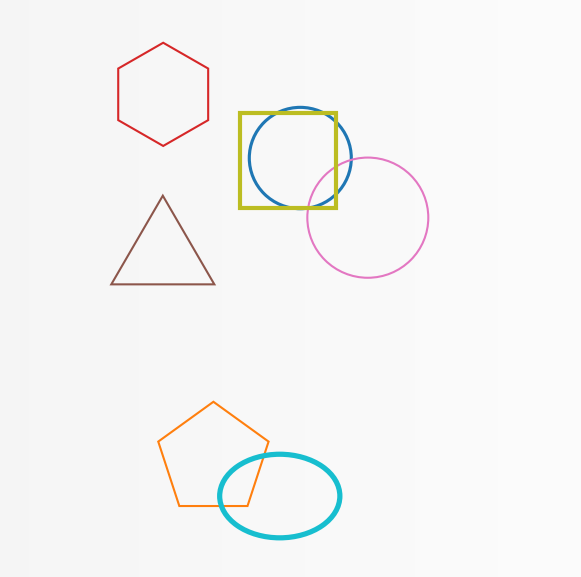[{"shape": "circle", "thickness": 1.5, "radius": 0.44, "center": [0.517, 0.725]}, {"shape": "pentagon", "thickness": 1, "radius": 0.5, "center": [0.367, 0.204]}, {"shape": "hexagon", "thickness": 1, "radius": 0.45, "center": [0.281, 0.836]}, {"shape": "triangle", "thickness": 1, "radius": 0.51, "center": [0.28, 0.558]}, {"shape": "circle", "thickness": 1, "radius": 0.52, "center": [0.633, 0.622]}, {"shape": "square", "thickness": 2, "radius": 0.41, "center": [0.496, 0.722]}, {"shape": "oval", "thickness": 2.5, "radius": 0.52, "center": [0.481, 0.14]}]